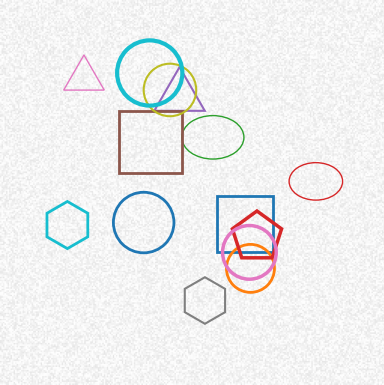[{"shape": "circle", "thickness": 2, "radius": 0.39, "center": [0.373, 0.422]}, {"shape": "square", "thickness": 2, "radius": 0.36, "center": [0.636, 0.419]}, {"shape": "circle", "thickness": 2, "radius": 0.31, "center": [0.651, 0.303]}, {"shape": "oval", "thickness": 1, "radius": 0.4, "center": [0.553, 0.643]}, {"shape": "pentagon", "thickness": 2.5, "radius": 0.34, "center": [0.667, 0.385]}, {"shape": "oval", "thickness": 1, "radius": 0.35, "center": [0.82, 0.529]}, {"shape": "triangle", "thickness": 1.5, "radius": 0.38, "center": [0.466, 0.75]}, {"shape": "square", "thickness": 2, "radius": 0.4, "center": [0.391, 0.631]}, {"shape": "circle", "thickness": 2.5, "radius": 0.35, "center": [0.648, 0.345]}, {"shape": "triangle", "thickness": 1, "radius": 0.3, "center": [0.218, 0.796]}, {"shape": "hexagon", "thickness": 1.5, "radius": 0.3, "center": [0.532, 0.219]}, {"shape": "circle", "thickness": 1.5, "radius": 0.34, "center": [0.441, 0.766]}, {"shape": "hexagon", "thickness": 2, "radius": 0.31, "center": [0.175, 0.415]}, {"shape": "circle", "thickness": 3, "radius": 0.42, "center": [0.389, 0.81]}]